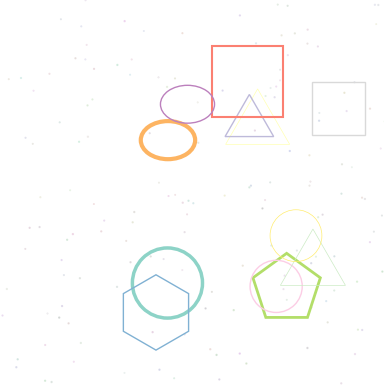[{"shape": "circle", "thickness": 2.5, "radius": 0.46, "center": [0.435, 0.265]}, {"shape": "triangle", "thickness": 0.5, "radius": 0.48, "center": [0.669, 0.673]}, {"shape": "triangle", "thickness": 1, "radius": 0.36, "center": [0.648, 0.682]}, {"shape": "square", "thickness": 1.5, "radius": 0.46, "center": [0.643, 0.788]}, {"shape": "hexagon", "thickness": 1, "radius": 0.49, "center": [0.405, 0.188]}, {"shape": "oval", "thickness": 3, "radius": 0.35, "center": [0.436, 0.636]}, {"shape": "pentagon", "thickness": 2, "radius": 0.46, "center": [0.745, 0.25]}, {"shape": "circle", "thickness": 1, "radius": 0.34, "center": [0.717, 0.256]}, {"shape": "square", "thickness": 1, "radius": 0.35, "center": [0.88, 0.719]}, {"shape": "oval", "thickness": 1, "radius": 0.35, "center": [0.487, 0.729]}, {"shape": "triangle", "thickness": 0.5, "radius": 0.49, "center": [0.813, 0.308]}, {"shape": "circle", "thickness": 0.5, "radius": 0.34, "center": [0.769, 0.388]}]